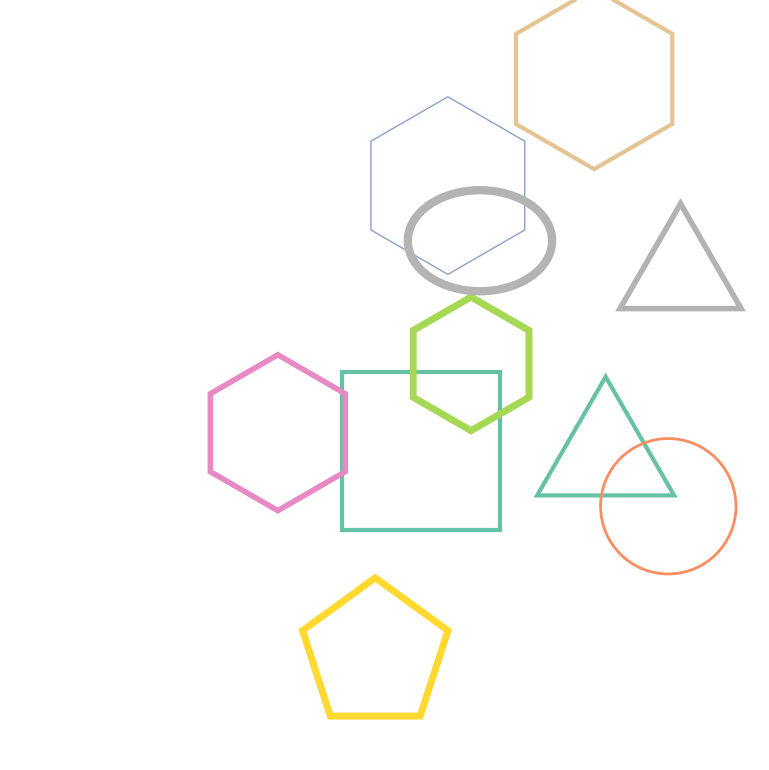[{"shape": "square", "thickness": 1.5, "radius": 0.51, "center": [0.547, 0.415]}, {"shape": "triangle", "thickness": 1.5, "radius": 0.51, "center": [0.787, 0.408]}, {"shape": "circle", "thickness": 1, "radius": 0.44, "center": [0.868, 0.343]}, {"shape": "hexagon", "thickness": 0.5, "radius": 0.58, "center": [0.582, 0.759]}, {"shape": "hexagon", "thickness": 2, "radius": 0.51, "center": [0.361, 0.438]}, {"shape": "hexagon", "thickness": 2.5, "radius": 0.43, "center": [0.612, 0.527]}, {"shape": "pentagon", "thickness": 2.5, "radius": 0.5, "center": [0.487, 0.15]}, {"shape": "hexagon", "thickness": 1.5, "radius": 0.59, "center": [0.772, 0.898]}, {"shape": "triangle", "thickness": 2, "radius": 0.45, "center": [0.884, 0.645]}, {"shape": "oval", "thickness": 3, "radius": 0.47, "center": [0.623, 0.687]}]